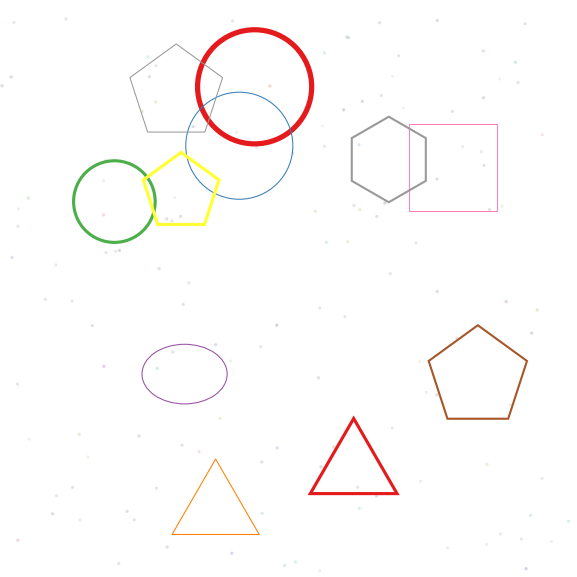[{"shape": "triangle", "thickness": 1.5, "radius": 0.43, "center": [0.612, 0.188]}, {"shape": "circle", "thickness": 2.5, "radius": 0.49, "center": [0.441, 0.849]}, {"shape": "circle", "thickness": 0.5, "radius": 0.46, "center": [0.414, 0.747]}, {"shape": "circle", "thickness": 1.5, "radius": 0.35, "center": [0.198, 0.65]}, {"shape": "oval", "thickness": 0.5, "radius": 0.37, "center": [0.32, 0.351]}, {"shape": "triangle", "thickness": 0.5, "radius": 0.44, "center": [0.373, 0.117]}, {"shape": "pentagon", "thickness": 1.5, "radius": 0.34, "center": [0.314, 0.666]}, {"shape": "pentagon", "thickness": 1, "radius": 0.45, "center": [0.827, 0.346]}, {"shape": "square", "thickness": 0.5, "radius": 0.38, "center": [0.785, 0.709]}, {"shape": "hexagon", "thickness": 1, "radius": 0.37, "center": [0.673, 0.723]}, {"shape": "pentagon", "thickness": 0.5, "radius": 0.42, "center": [0.305, 0.839]}]